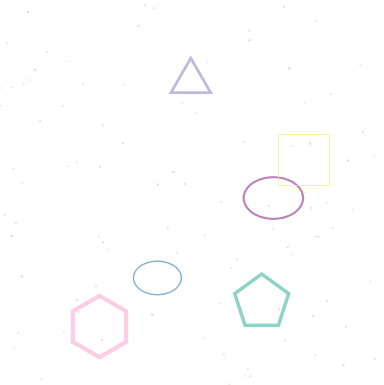[{"shape": "pentagon", "thickness": 2.5, "radius": 0.37, "center": [0.68, 0.215]}, {"shape": "triangle", "thickness": 2, "radius": 0.3, "center": [0.496, 0.789]}, {"shape": "oval", "thickness": 1, "radius": 0.31, "center": [0.409, 0.278]}, {"shape": "hexagon", "thickness": 3, "radius": 0.4, "center": [0.259, 0.152]}, {"shape": "oval", "thickness": 1.5, "radius": 0.39, "center": [0.71, 0.486]}, {"shape": "square", "thickness": 0.5, "radius": 0.33, "center": [0.788, 0.586]}]